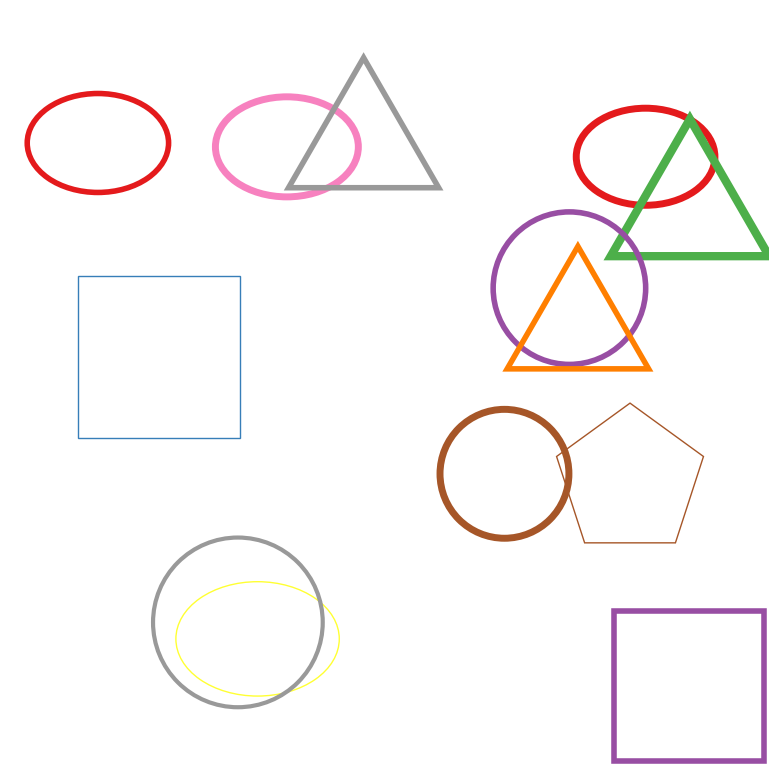[{"shape": "oval", "thickness": 2.5, "radius": 0.45, "center": [0.838, 0.796]}, {"shape": "oval", "thickness": 2, "radius": 0.46, "center": [0.127, 0.814]}, {"shape": "square", "thickness": 0.5, "radius": 0.52, "center": [0.206, 0.536]}, {"shape": "triangle", "thickness": 3, "radius": 0.59, "center": [0.896, 0.727]}, {"shape": "circle", "thickness": 2, "radius": 0.5, "center": [0.74, 0.626]}, {"shape": "square", "thickness": 2, "radius": 0.49, "center": [0.895, 0.11]}, {"shape": "triangle", "thickness": 2, "radius": 0.53, "center": [0.751, 0.574]}, {"shape": "oval", "thickness": 0.5, "radius": 0.53, "center": [0.335, 0.17]}, {"shape": "pentagon", "thickness": 0.5, "radius": 0.5, "center": [0.818, 0.376]}, {"shape": "circle", "thickness": 2.5, "radius": 0.42, "center": [0.655, 0.385]}, {"shape": "oval", "thickness": 2.5, "radius": 0.46, "center": [0.373, 0.809]}, {"shape": "circle", "thickness": 1.5, "radius": 0.55, "center": [0.309, 0.192]}, {"shape": "triangle", "thickness": 2, "radius": 0.56, "center": [0.472, 0.812]}]